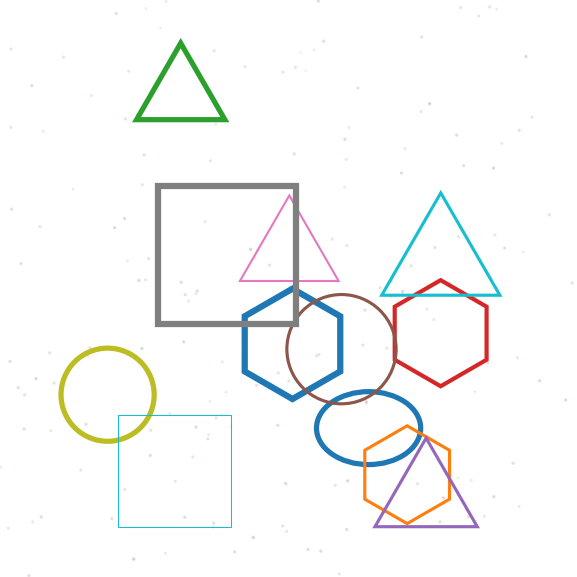[{"shape": "oval", "thickness": 2.5, "radius": 0.45, "center": [0.638, 0.258]}, {"shape": "hexagon", "thickness": 3, "radius": 0.48, "center": [0.506, 0.404]}, {"shape": "hexagon", "thickness": 1.5, "radius": 0.42, "center": [0.705, 0.177]}, {"shape": "triangle", "thickness": 2.5, "radius": 0.44, "center": [0.313, 0.836]}, {"shape": "hexagon", "thickness": 2, "radius": 0.46, "center": [0.763, 0.422]}, {"shape": "triangle", "thickness": 1.5, "radius": 0.51, "center": [0.738, 0.138]}, {"shape": "circle", "thickness": 1.5, "radius": 0.47, "center": [0.591, 0.395]}, {"shape": "triangle", "thickness": 1, "radius": 0.49, "center": [0.501, 0.562]}, {"shape": "square", "thickness": 3, "radius": 0.6, "center": [0.393, 0.558]}, {"shape": "circle", "thickness": 2.5, "radius": 0.4, "center": [0.186, 0.316]}, {"shape": "square", "thickness": 0.5, "radius": 0.49, "center": [0.302, 0.184]}, {"shape": "triangle", "thickness": 1.5, "radius": 0.59, "center": [0.763, 0.547]}]